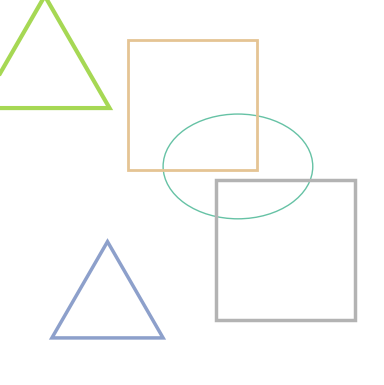[{"shape": "oval", "thickness": 1, "radius": 0.97, "center": [0.618, 0.568]}, {"shape": "triangle", "thickness": 2.5, "radius": 0.83, "center": [0.279, 0.206]}, {"shape": "triangle", "thickness": 3, "radius": 0.97, "center": [0.116, 0.816]}, {"shape": "square", "thickness": 2, "radius": 0.84, "center": [0.5, 0.727]}, {"shape": "square", "thickness": 2.5, "radius": 0.91, "center": [0.742, 0.35]}]